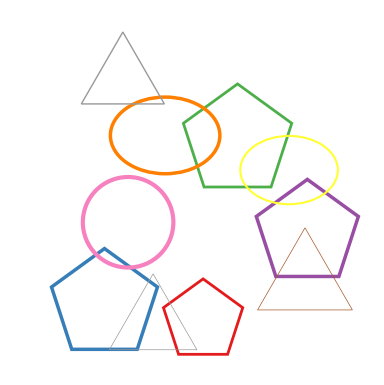[{"shape": "pentagon", "thickness": 2, "radius": 0.54, "center": [0.528, 0.167]}, {"shape": "pentagon", "thickness": 2.5, "radius": 0.72, "center": [0.271, 0.21]}, {"shape": "pentagon", "thickness": 2, "radius": 0.74, "center": [0.617, 0.634]}, {"shape": "pentagon", "thickness": 2.5, "radius": 0.7, "center": [0.798, 0.395]}, {"shape": "oval", "thickness": 2.5, "radius": 0.71, "center": [0.429, 0.648]}, {"shape": "oval", "thickness": 1.5, "radius": 0.63, "center": [0.751, 0.558]}, {"shape": "triangle", "thickness": 0.5, "radius": 0.71, "center": [0.792, 0.266]}, {"shape": "circle", "thickness": 3, "radius": 0.59, "center": [0.333, 0.423]}, {"shape": "triangle", "thickness": 1, "radius": 0.62, "center": [0.319, 0.792]}, {"shape": "triangle", "thickness": 0.5, "radius": 0.66, "center": [0.398, 0.157]}]